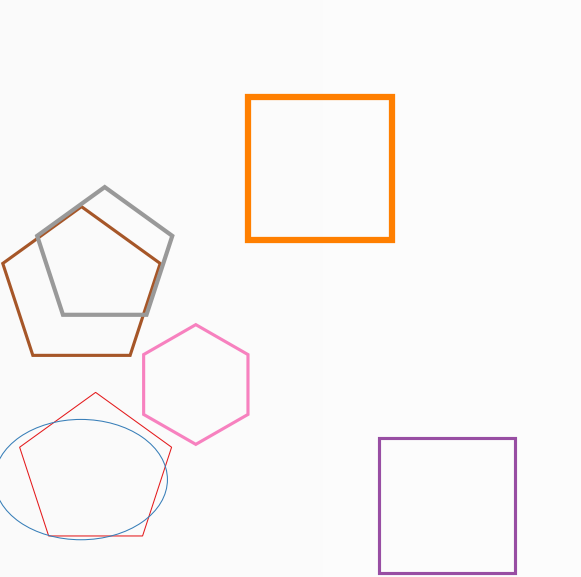[{"shape": "pentagon", "thickness": 0.5, "radius": 0.69, "center": [0.165, 0.182]}, {"shape": "oval", "thickness": 0.5, "radius": 0.74, "center": [0.139, 0.169]}, {"shape": "square", "thickness": 1.5, "radius": 0.58, "center": [0.769, 0.124]}, {"shape": "square", "thickness": 3, "radius": 0.62, "center": [0.551, 0.708]}, {"shape": "pentagon", "thickness": 1.5, "radius": 0.71, "center": [0.14, 0.499]}, {"shape": "hexagon", "thickness": 1.5, "radius": 0.52, "center": [0.337, 0.333]}, {"shape": "pentagon", "thickness": 2, "radius": 0.61, "center": [0.18, 0.553]}]